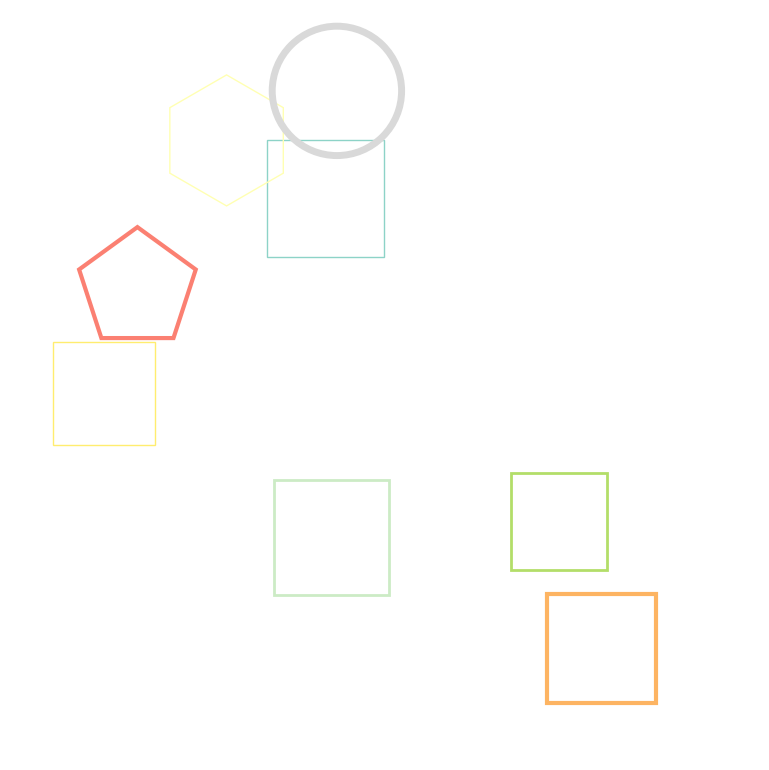[{"shape": "square", "thickness": 0.5, "radius": 0.38, "center": [0.422, 0.742]}, {"shape": "hexagon", "thickness": 0.5, "radius": 0.43, "center": [0.294, 0.818]}, {"shape": "pentagon", "thickness": 1.5, "radius": 0.4, "center": [0.178, 0.625]}, {"shape": "square", "thickness": 1.5, "radius": 0.36, "center": [0.781, 0.158]}, {"shape": "square", "thickness": 1, "radius": 0.31, "center": [0.726, 0.323]}, {"shape": "circle", "thickness": 2.5, "radius": 0.42, "center": [0.438, 0.882]}, {"shape": "square", "thickness": 1, "radius": 0.37, "center": [0.431, 0.302]}, {"shape": "square", "thickness": 0.5, "radius": 0.33, "center": [0.135, 0.489]}]